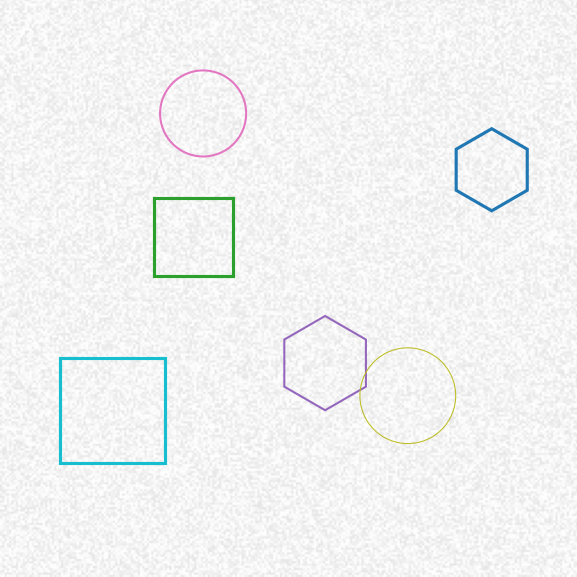[{"shape": "hexagon", "thickness": 1.5, "radius": 0.36, "center": [0.851, 0.705]}, {"shape": "square", "thickness": 1.5, "radius": 0.34, "center": [0.335, 0.589]}, {"shape": "hexagon", "thickness": 1, "radius": 0.41, "center": [0.563, 0.37]}, {"shape": "circle", "thickness": 1, "radius": 0.37, "center": [0.352, 0.803]}, {"shape": "circle", "thickness": 0.5, "radius": 0.41, "center": [0.706, 0.314]}, {"shape": "square", "thickness": 1.5, "radius": 0.45, "center": [0.195, 0.288]}]